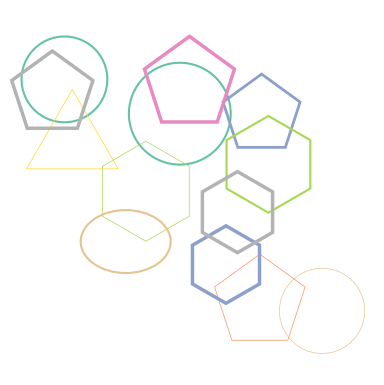[{"shape": "circle", "thickness": 1.5, "radius": 0.56, "center": [0.167, 0.794]}, {"shape": "circle", "thickness": 1.5, "radius": 0.66, "center": [0.467, 0.705]}, {"shape": "pentagon", "thickness": 0.5, "radius": 0.62, "center": [0.675, 0.216]}, {"shape": "pentagon", "thickness": 2, "radius": 0.53, "center": [0.679, 0.702]}, {"shape": "hexagon", "thickness": 2.5, "radius": 0.5, "center": [0.587, 0.313]}, {"shape": "pentagon", "thickness": 2.5, "radius": 0.61, "center": [0.492, 0.783]}, {"shape": "hexagon", "thickness": 1.5, "radius": 0.63, "center": [0.697, 0.573]}, {"shape": "hexagon", "thickness": 0.5, "radius": 0.65, "center": [0.379, 0.503]}, {"shape": "triangle", "thickness": 0.5, "radius": 0.69, "center": [0.188, 0.63]}, {"shape": "circle", "thickness": 0.5, "radius": 0.55, "center": [0.837, 0.193]}, {"shape": "oval", "thickness": 1.5, "radius": 0.58, "center": [0.326, 0.373]}, {"shape": "pentagon", "thickness": 2.5, "radius": 0.55, "center": [0.136, 0.757]}, {"shape": "hexagon", "thickness": 2.5, "radius": 0.53, "center": [0.617, 0.449]}]